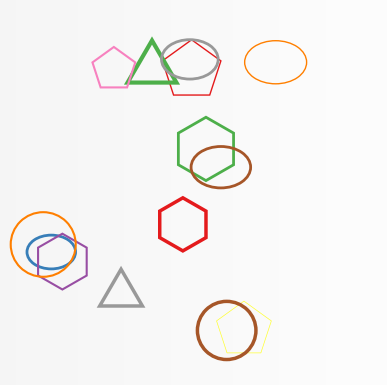[{"shape": "pentagon", "thickness": 1, "radius": 0.4, "center": [0.495, 0.817]}, {"shape": "hexagon", "thickness": 2.5, "radius": 0.34, "center": [0.472, 0.417]}, {"shape": "oval", "thickness": 2, "radius": 0.31, "center": [0.132, 0.345]}, {"shape": "triangle", "thickness": 3, "radius": 0.36, "center": [0.392, 0.822]}, {"shape": "hexagon", "thickness": 2, "radius": 0.41, "center": [0.532, 0.613]}, {"shape": "hexagon", "thickness": 1.5, "radius": 0.36, "center": [0.161, 0.321]}, {"shape": "circle", "thickness": 1.5, "radius": 0.42, "center": [0.112, 0.365]}, {"shape": "oval", "thickness": 1, "radius": 0.4, "center": [0.711, 0.838]}, {"shape": "pentagon", "thickness": 0.5, "radius": 0.37, "center": [0.63, 0.144]}, {"shape": "oval", "thickness": 2, "radius": 0.38, "center": [0.57, 0.566]}, {"shape": "circle", "thickness": 2.5, "radius": 0.38, "center": [0.585, 0.142]}, {"shape": "pentagon", "thickness": 1.5, "radius": 0.29, "center": [0.294, 0.82]}, {"shape": "oval", "thickness": 2, "radius": 0.37, "center": [0.49, 0.846]}, {"shape": "triangle", "thickness": 2.5, "radius": 0.32, "center": [0.312, 0.237]}]